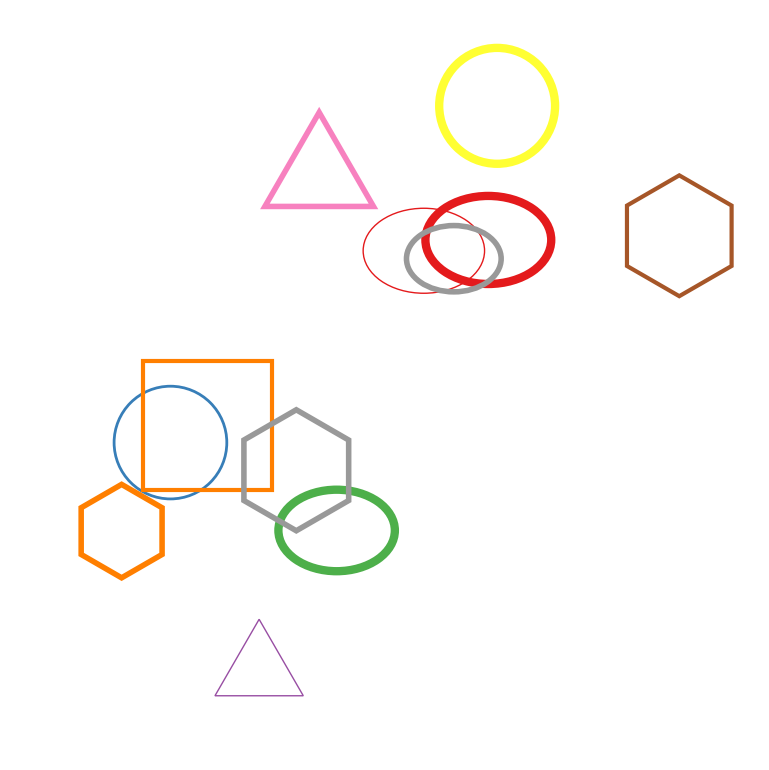[{"shape": "oval", "thickness": 3, "radius": 0.41, "center": [0.634, 0.688]}, {"shape": "oval", "thickness": 0.5, "radius": 0.39, "center": [0.55, 0.674]}, {"shape": "circle", "thickness": 1, "radius": 0.37, "center": [0.221, 0.425]}, {"shape": "oval", "thickness": 3, "radius": 0.38, "center": [0.437, 0.311]}, {"shape": "triangle", "thickness": 0.5, "radius": 0.33, "center": [0.337, 0.13]}, {"shape": "hexagon", "thickness": 2, "radius": 0.3, "center": [0.158, 0.31]}, {"shape": "square", "thickness": 1.5, "radius": 0.42, "center": [0.27, 0.448]}, {"shape": "circle", "thickness": 3, "radius": 0.38, "center": [0.646, 0.863]}, {"shape": "hexagon", "thickness": 1.5, "radius": 0.39, "center": [0.882, 0.694]}, {"shape": "triangle", "thickness": 2, "radius": 0.41, "center": [0.415, 0.773]}, {"shape": "hexagon", "thickness": 2, "radius": 0.39, "center": [0.385, 0.389]}, {"shape": "oval", "thickness": 2, "radius": 0.31, "center": [0.589, 0.664]}]